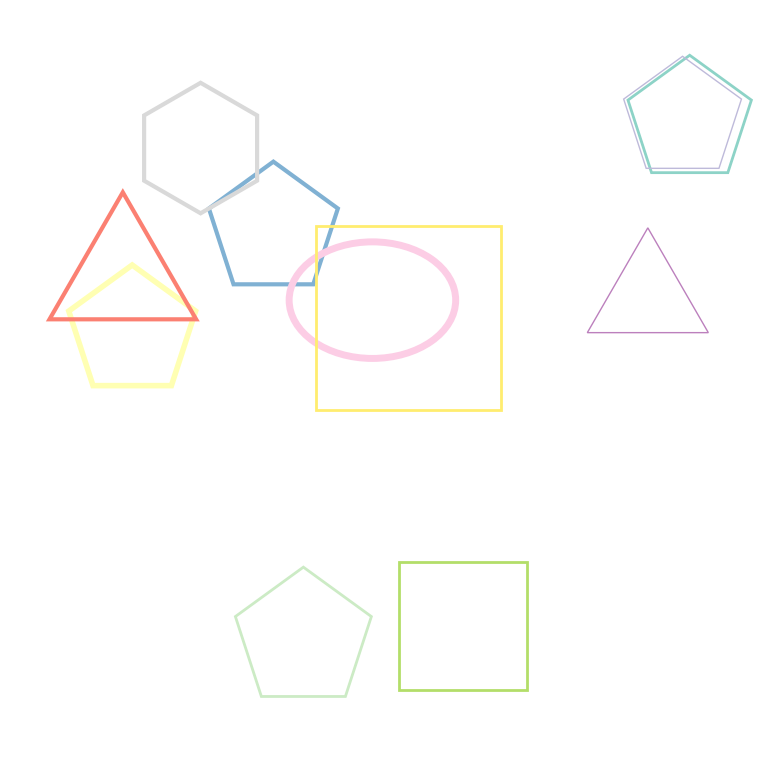[{"shape": "pentagon", "thickness": 1, "radius": 0.42, "center": [0.896, 0.844]}, {"shape": "pentagon", "thickness": 2, "radius": 0.43, "center": [0.172, 0.569]}, {"shape": "pentagon", "thickness": 0.5, "radius": 0.4, "center": [0.886, 0.846]}, {"shape": "triangle", "thickness": 1.5, "radius": 0.55, "center": [0.159, 0.64]}, {"shape": "pentagon", "thickness": 1.5, "radius": 0.44, "center": [0.355, 0.702]}, {"shape": "square", "thickness": 1, "radius": 0.42, "center": [0.602, 0.187]}, {"shape": "oval", "thickness": 2.5, "radius": 0.54, "center": [0.484, 0.61]}, {"shape": "hexagon", "thickness": 1.5, "radius": 0.42, "center": [0.261, 0.808]}, {"shape": "triangle", "thickness": 0.5, "radius": 0.45, "center": [0.841, 0.613]}, {"shape": "pentagon", "thickness": 1, "radius": 0.46, "center": [0.394, 0.171]}, {"shape": "square", "thickness": 1, "radius": 0.6, "center": [0.53, 0.587]}]